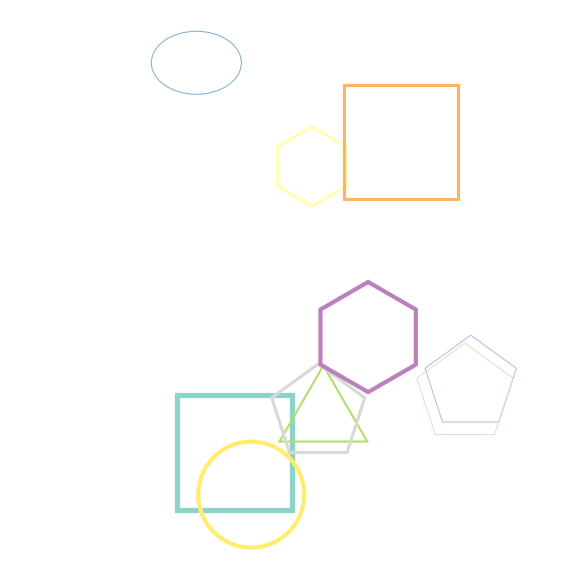[{"shape": "square", "thickness": 2.5, "radius": 0.5, "center": [0.406, 0.216]}, {"shape": "hexagon", "thickness": 1.5, "radius": 0.34, "center": [0.54, 0.711]}, {"shape": "pentagon", "thickness": 0.5, "radius": 0.42, "center": [0.815, 0.336]}, {"shape": "oval", "thickness": 0.5, "radius": 0.39, "center": [0.34, 0.89]}, {"shape": "square", "thickness": 1.5, "radius": 0.49, "center": [0.694, 0.754]}, {"shape": "triangle", "thickness": 1, "radius": 0.44, "center": [0.56, 0.278]}, {"shape": "pentagon", "thickness": 1.5, "radius": 0.42, "center": [0.551, 0.284]}, {"shape": "hexagon", "thickness": 2, "radius": 0.48, "center": [0.637, 0.416]}, {"shape": "pentagon", "thickness": 0.5, "radius": 0.44, "center": [0.805, 0.317]}, {"shape": "circle", "thickness": 2, "radius": 0.46, "center": [0.435, 0.143]}]